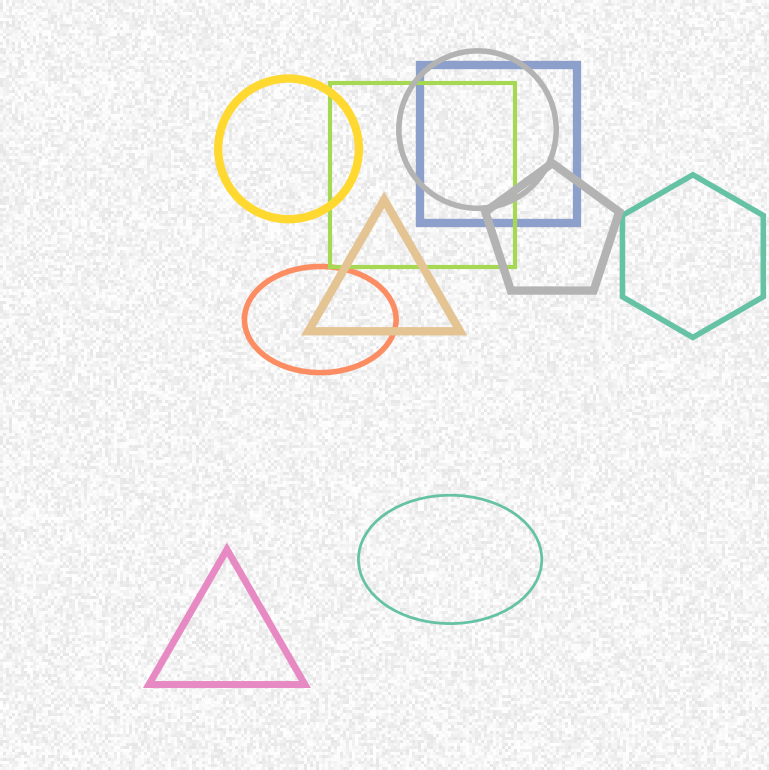[{"shape": "hexagon", "thickness": 2, "radius": 0.53, "center": [0.9, 0.667]}, {"shape": "oval", "thickness": 1, "radius": 0.6, "center": [0.585, 0.274]}, {"shape": "oval", "thickness": 2, "radius": 0.49, "center": [0.416, 0.585]}, {"shape": "square", "thickness": 3, "radius": 0.51, "center": [0.647, 0.813]}, {"shape": "triangle", "thickness": 2.5, "radius": 0.58, "center": [0.295, 0.169]}, {"shape": "square", "thickness": 1.5, "radius": 0.6, "center": [0.548, 0.773]}, {"shape": "circle", "thickness": 3, "radius": 0.46, "center": [0.375, 0.807]}, {"shape": "triangle", "thickness": 3, "radius": 0.57, "center": [0.499, 0.627]}, {"shape": "circle", "thickness": 2, "radius": 0.51, "center": [0.62, 0.832]}, {"shape": "pentagon", "thickness": 3, "radius": 0.46, "center": [0.717, 0.697]}]